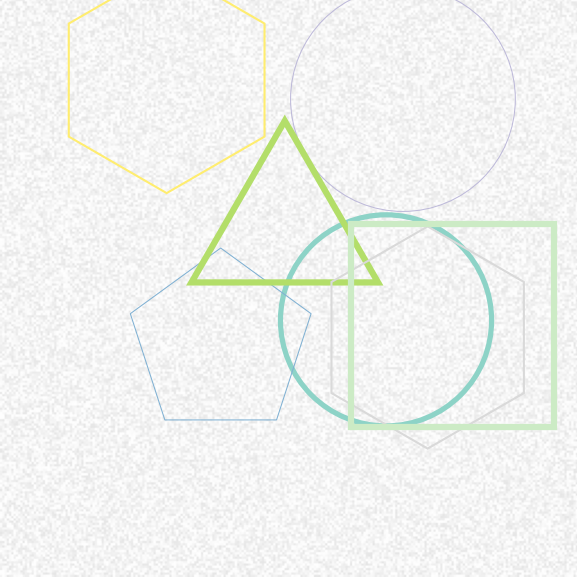[{"shape": "circle", "thickness": 2.5, "radius": 0.91, "center": [0.668, 0.444]}, {"shape": "circle", "thickness": 0.5, "radius": 0.97, "center": [0.698, 0.828]}, {"shape": "pentagon", "thickness": 0.5, "radius": 0.82, "center": [0.382, 0.405]}, {"shape": "triangle", "thickness": 3, "radius": 0.93, "center": [0.493, 0.603]}, {"shape": "hexagon", "thickness": 1, "radius": 0.96, "center": [0.741, 0.415]}, {"shape": "square", "thickness": 3, "radius": 0.88, "center": [0.784, 0.435]}, {"shape": "hexagon", "thickness": 1, "radius": 0.98, "center": [0.289, 0.86]}]